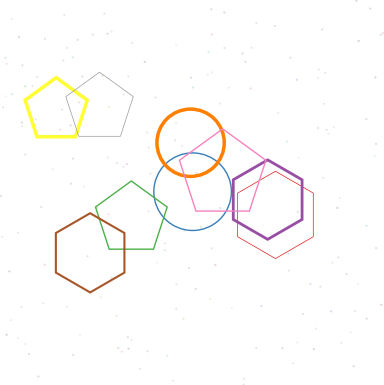[{"shape": "hexagon", "thickness": 0.5, "radius": 0.57, "center": [0.715, 0.442]}, {"shape": "circle", "thickness": 1, "radius": 0.5, "center": [0.5, 0.502]}, {"shape": "pentagon", "thickness": 1, "radius": 0.49, "center": [0.341, 0.432]}, {"shape": "hexagon", "thickness": 2, "radius": 0.52, "center": [0.695, 0.481]}, {"shape": "circle", "thickness": 2.5, "radius": 0.44, "center": [0.495, 0.629]}, {"shape": "pentagon", "thickness": 2.5, "radius": 0.42, "center": [0.146, 0.714]}, {"shape": "hexagon", "thickness": 1.5, "radius": 0.51, "center": [0.234, 0.343]}, {"shape": "pentagon", "thickness": 1, "radius": 0.59, "center": [0.578, 0.547]}, {"shape": "pentagon", "thickness": 0.5, "radius": 0.46, "center": [0.259, 0.721]}]